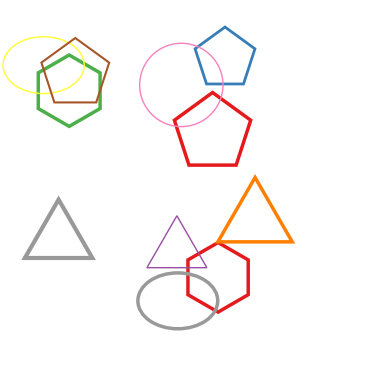[{"shape": "hexagon", "thickness": 2.5, "radius": 0.45, "center": [0.566, 0.28]}, {"shape": "pentagon", "thickness": 2.5, "radius": 0.52, "center": [0.552, 0.655]}, {"shape": "pentagon", "thickness": 2, "radius": 0.41, "center": [0.584, 0.848]}, {"shape": "hexagon", "thickness": 2.5, "radius": 0.46, "center": [0.18, 0.764]}, {"shape": "triangle", "thickness": 1, "radius": 0.45, "center": [0.459, 0.35]}, {"shape": "triangle", "thickness": 2.5, "radius": 0.56, "center": [0.663, 0.428]}, {"shape": "oval", "thickness": 1, "radius": 0.53, "center": [0.113, 0.831]}, {"shape": "pentagon", "thickness": 1.5, "radius": 0.46, "center": [0.196, 0.809]}, {"shape": "circle", "thickness": 1, "radius": 0.54, "center": [0.471, 0.779]}, {"shape": "triangle", "thickness": 3, "radius": 0.51, "center": [0.152, 0.38]}, {"shape": "oval", "thickness": 2.5, "radius": 0.52, "center": [0.462, 0.219]}]